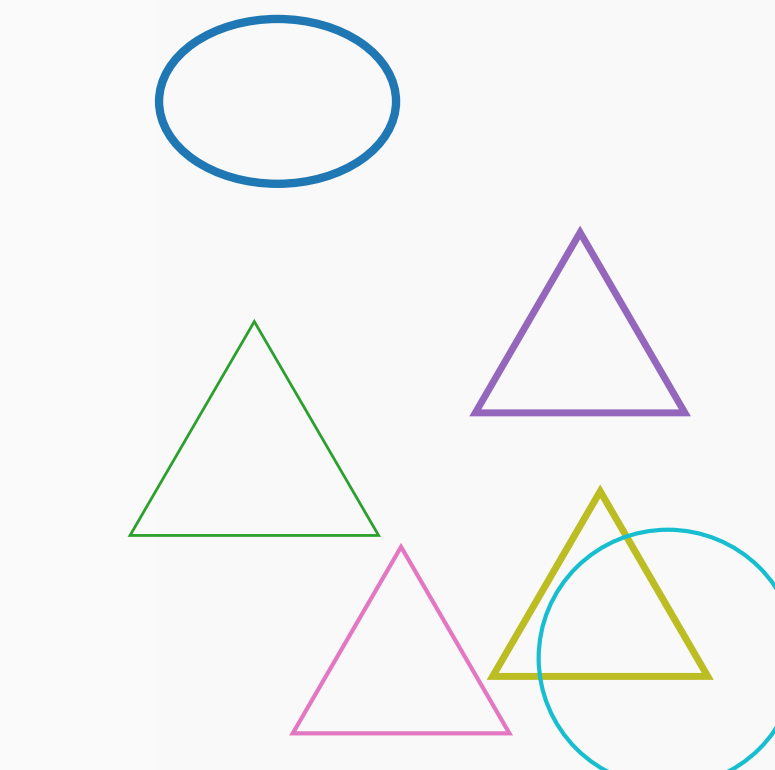[{"shape": "oval", "thickness": 3, "radius": 0.76, "center": [0.358, 0.868]}, {"shape": "triangle", "thickness": 1, "radius": 0.93, "center": [0.328, 0.397]}, {"shape": "triangle", "thickness": 2.5, "radius": 0.78, "center": [0.749, 0.542]}, {"shape": "triangle", "thickness": 1.5, "radius": 0.81, "center": [0.518, 0.128]}, {"shape": "triangle", "thickness": 2.5, "radius": 0.8, "center": [0.774, 0.202]}, {"shape": "circle", "thickness": 1.5, "radius": 0.83, "center": [0.862, 0.145]}]